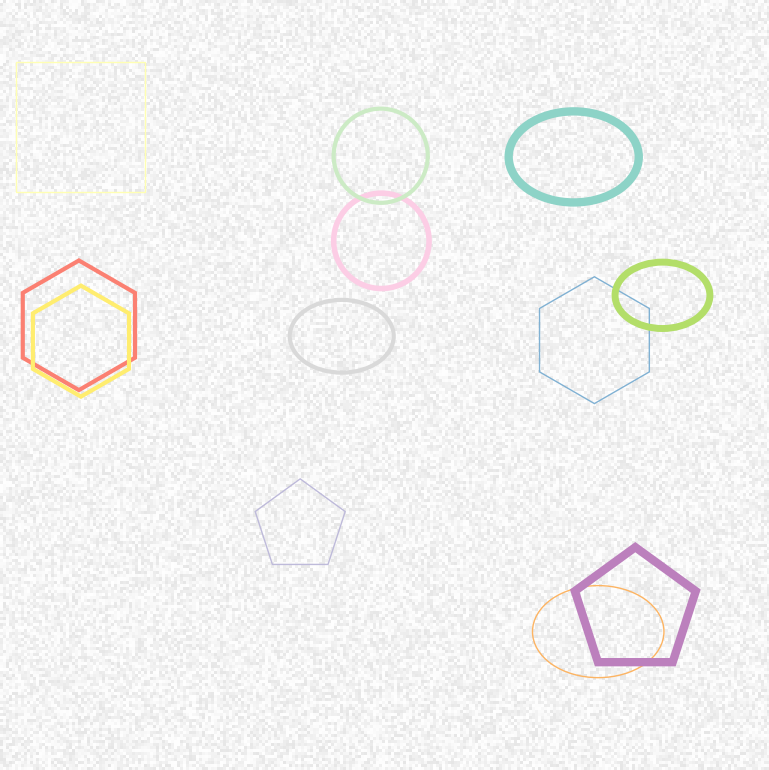[{"shape": "oval", "thickness": 3, "radius": 0.42, "center": [0.745, 0.796]}, {"shape": "square", "thickness": 0.5, "radius": 0.42, "center": [0.105, 0.835]}, {"shape": "pentagon", "thickness": 0.5, "radius": 0.31, "center": [0.39, 0.317]}, {"shape": "hexagon", "thickness": 1.5, "radius": 0.42, "center": [0.102, 0.578]}, {"shape": "hexagon", "thickness": 0.5, "radius": 0.41, "center": [0.772, 0.558]}, {"shape": "oval", "thickness": 0.5, "radius": 0.43, "center": [0.777, 0.18]}, {"shape": "oval", "thickness": 2.5, "radius": 0.31, "center": [0.86, 0.616]}, {"shape": "circle", "thickness": 2, "radius": 0.31, "center": [0.495, 0.687]}, {"shape": "oval", "thickness": 1.5, "radius": 0.34, "center": [0.444, 0.563]}, {"shape": "pentagon", "thickness": 3, "radius": 0.41, "center": [0.825, 0.207]}, {"shape": "circle", "thickness": 1.5, "radius": 0.31, "center": [0.494, 0.798]}, {"shape": "hexagon", "thickness": 1.5, "radius": 0.36, "center": [0.105, 0.557]}]